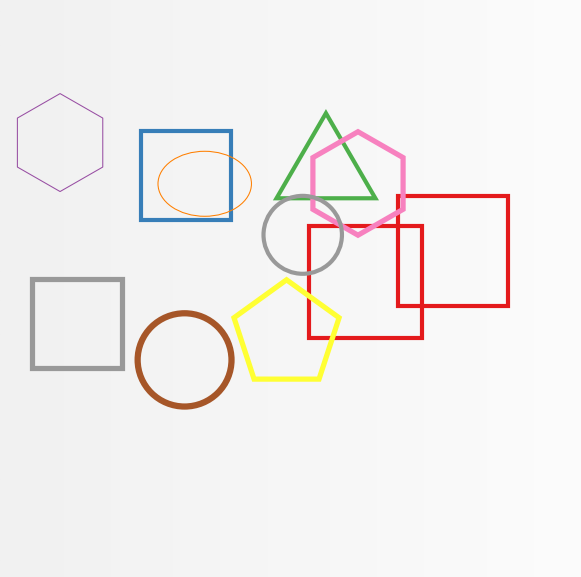[{"shape": "square", "thickness": 2, "radius": 0.48, "center": [0.629, 0.511]}, {"shape": "square", "thickness": 2, "radius": 0.47, "center": [0.779, 0.564]}, {"shape": "square", "thickness": 2, "radius": 0.39, "center": [0.321, 0.695]}, {"shape": "triangle", "thickness": 2, "radius": 0.49, "center": [0.561, 0.705]}, {"shape": "hexagon", "thickness": 0.5, "radius": 0.42, "center": [0.103, 0.752]}, {"shape": "oval", "thickness": 0.5, "radius": 0.4, "center": [0.352, 0.681]}, {"shape": "pentagon", "thickness": 2.5, "radius": 0.48, "center": [0.493, 0.42]}, {"shape": "circle", "thickness": 3, "radius": 0.4, "center": [0.318, 0.376]}, {"shape": "hexagon", "thickness": 2.5, "radius": 0.45, "center": [0.616, 0.681]}, {"shape": "circle", "thickness": 2, "radius": 0.34, "center": [0.521, 0.593]}, {"shape": "square", "thickness": 2.5, "radius": 0.38, "center": [0.133, 0.439]}]